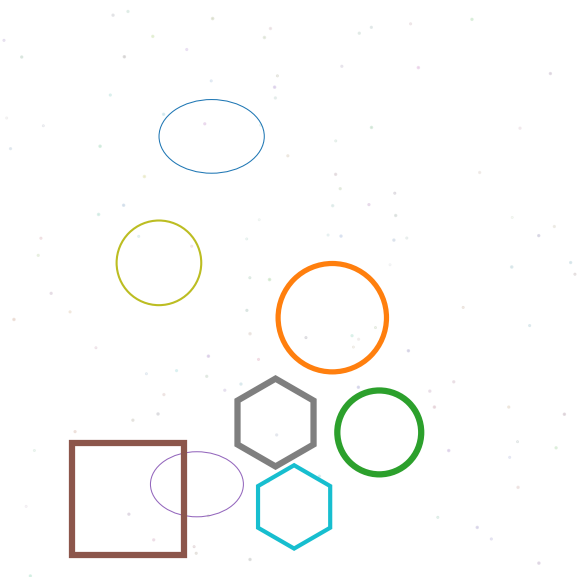[{"shape": "oval", "thickness": 0.5, "radius": 0.46, "center": [0.367, 0.763]}, {"shape": "circle", "thickness": 2.5, "radius": 0.47, "center": [0.575, 0.449]}, {"shape": "circle", "thickness": 3, "radius": 0.36, "center": [0.657, 0.25]}, {"shape": "oval", "thickness": 0.5, "radius": 0.4, "center": [0.341, 0.161]}, {"shape": "square", "thickness": 3, "radius": 0.49, "center": [0.221, 0.135]}, {"shape": "hexagon", "thickness": 3, "radius": 0.38, "center": [0.477, 0.267]}, {"shape": "circle", "thickness": 1, "radius": 0.37, "center": [0.275, 0.544]}, {"shape": "hexagon", "thickness": 2, "radius": 0.36, "center": [0.509, 0.121]}]